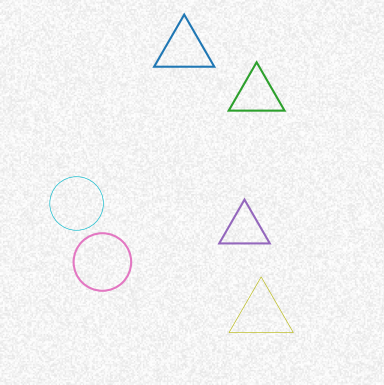[{"shape": "triangle", "thickness": 1.5, "radius": 0.45, "center": [0.478, 0.872]}, {"shape": "triangle", "thickness": 1.5, "radius": 0.42, "center": [0.667, 0.755]}, {"shape": "triangle", "thickness": 1.5, "radius": 0.38, "center": [0.635, 0.406]}, {"shape": "circle", "thickness": 1.5, "radius": 0.37, "center": [0.266, 0.319]}, {"shape": "triangle", "thickness": 0.5, "radius": 0.48, "center": [0.678, 0.184]}, {"shape": "circle", "thickness": 0.5, "radius": 0.35, "center": [0.199, 0.471]}]